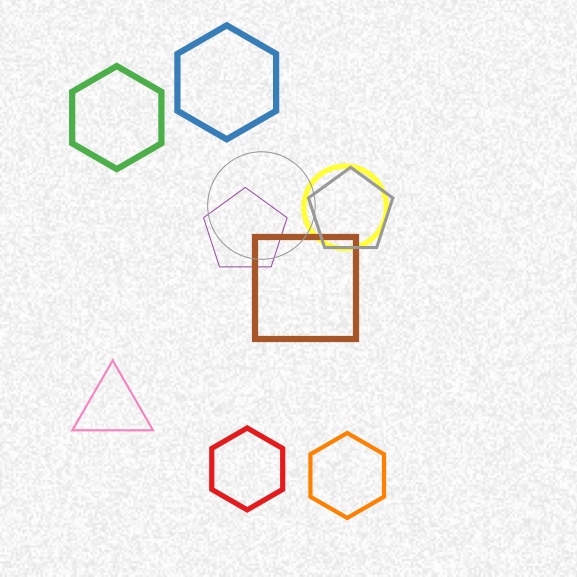[{"shape": "hexagon", "thickness": 2.5, "radius": 0.35, "center": [0.428, 0.187]}, {"shape": "hexagon", "thickness": 3, "radius": 0.49, "center": [0.393, 0.857]}, {"shape": "hexagon", "thickness": 3, "radius": 0.45, "center": [0.202, 0.796]}, {"shape": "pentagon", "thickness": 0.5, "radius": 0.38, "center": [0.425, 0.599]}, {"shape": "hexagon", "thickness": 2, "radius": 0.37, "center": [0.601, 0.176]}, {"shape": "circle", "thickness": 2.5, "radius": 0.36, "center": [0.598, 0.64]}, {"shape": "square", "thickness": 3, "radius": 0.44, "center": [0.529, 0.5]}, {"shape": "triangle", "thickness": 1, "radius": 0.4, "center": [0.195, 0.294]}, {"shape": "pentagon", "thickness": 1.5, "radius": 0.38, "center": [0.607, 0.633]}, {"shape": "circle", "thickness": 0.5, "radius": 0.47, "center": [0.453, 0.643]}]